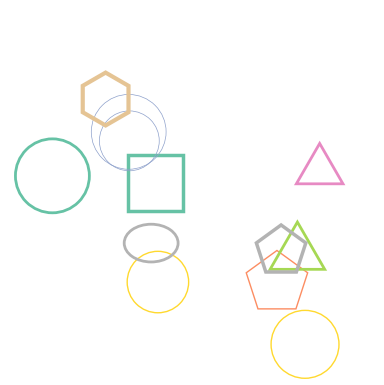[{"shape": "square", "thickness": 2.5, "radius": 0.36, "center": [0.404, 0.524]}, {"shape": "circle", "thickness": 2, "radius": 0.48, "center": [0.136, 0.543]}, {"shape": "pentagon", "thickness": 1, "radius": 0.42, "center": [0.719, 0.266]}, {"shape": "circle", "thickness": 0.5, "radius": 0.39, "center": [0.336, 0.634]}, {"shape": "circle", "thickness": 0.5, "radius": 0.49, "center": [0.334, 0.658]}, {"shape": "triangle", "thickness": 2, "radius": 0.35, "center": [0.83, 0.558]}, {"shape": "triangle", "thickness": 2, "radius": 0.41, "center": [0.772, 0.341]}, {"shape": "circle", "thickness": 1, "radius": 0.44, "center": [0.792, 0.106]}, {"shape": "circle", "thickness": 1, "radius": 0.4, "center": [0.41, 0.267]}, {"shape": "hexagon", "thickness": 3, "radius": 0.34, "center": [0.274, 0.743]}, {"shape": "oval", "thickness": 2, "radius": 0.35, "center": [0.393, 0.369]}, {"shape": "pentagon", "thickness": 2.5, "radius": 0.34, "center": [0.73, 0.348]}]